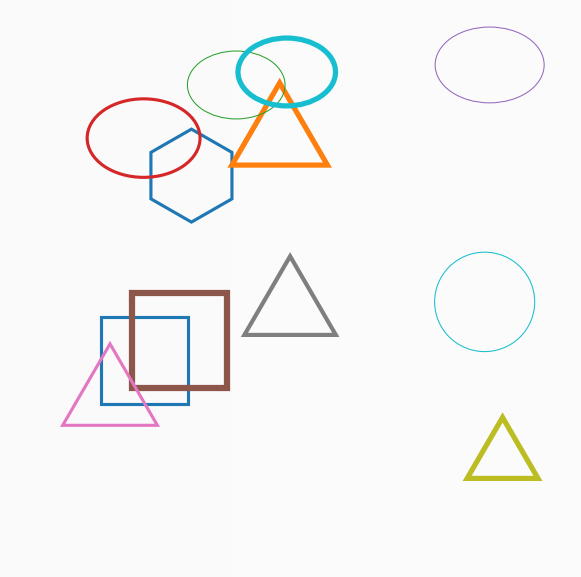[{"shape": "square", "thickness": 1.5, "radius": 0.38, "center": [0.249, 0.375]}, {"shape": "hexagon", "thickness": 1.5, "radius": 0.4, "center": [0.329, 0.695]}, {"shape": "triangle", "thickness": 2.5, "radius": 0.47, "center": [0.481, 0.761]}, {"shape": "oval", "thickness": 0.5, "radius": 0.42, "center": [0.406, 0.852]}, {"shape": "oval", "thickness": 1.5, "radius": 0.49, "center": [0.247, 0.76]}, {"shape": "oval", "thickness": 0.5, "radius": 0.47, "center": [0.842, 0.887]}, {"shape": "square", "thickness": 3, "radius": 0.41, "center": [0.309, 0.41]}, {"shape": "triangle", "thickness": 1.5, "radius": 0.47, "center": [0.189, 0.31]}, {"shape": "triangle", "thickness": 2, "radius": 0.45, "center": [0.499, 0.465]}, {"shape": "triangle", "thickness": 2.5, "radius": 0.35, "center": [0.865, 0.206]}, {"shape": "circle", "thickness": 0.5, "radius": 0.43, "center": [0.834, 0.476]}, {"shape": "oval", "thickness": 2.5, "radius": 0.42, "center": [0.493, 0.875]}]